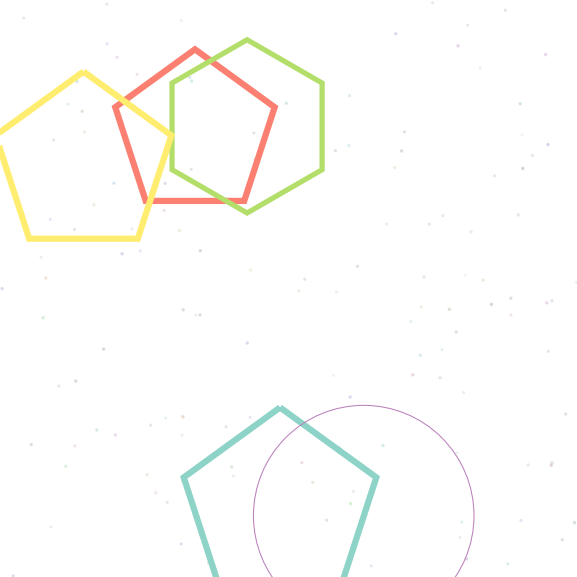[{"shape": "pentagon", "thickness": 3, "radius": 0.88, "center": [0.485, 0.118]}, {"shape": "pentagon", "thickness": 3, "radius": 0.73, "center": [0.338, 0.769]}, {"shape": "hexagon", "thickness": 2.5, "radius": 0.75, "center": [0.428, 0.78]}, {"shape": "circle", "thickness": 0.5, "radius": 0.95, "center": [0.63, 0.106]}, {"shape": "pentagon", "thickness": 3, "radius": 0.8, "center": [0.145, 0.715]}]